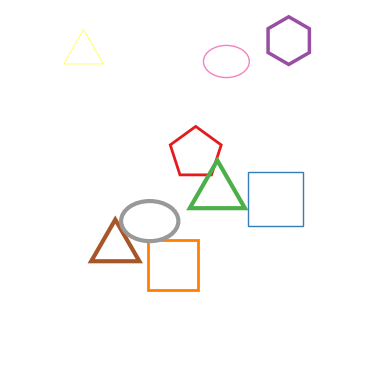[{"shape": "pentagon", "thickness": 2, "radius": 0.35, "center": [0.508, 0.602]}, {"shape": "square", "thickness": 1, "radius": 0.35, "center": [0.715, 0.484]}, {"shape": "triangle", "thickness": 3, "radius": 0.41, "center": [0.564, 0.501]}, {"shape": "hexagon", "thickness": 2.5, "radius": 0.31, "center": [0.75, 0.895]}, {"shape": "square", "thickness": 2, "radius": 0.32, "center": [0.449, 0.311]}, {"shape": "triangle", "thickness": 0.5, "radius": 0.3, "center": [0.217, 0.864]}, {"shape": "triangle", "thickness": 3, "radius": 0.36, "center": [0.299, 0.358]}, {"shape": "oval", "thickness": 1, "radius": 0.3, "center": [0.588, 0.84]}, {"shape": "oval", "thickness": 3, "radius": 0.37, "center": [0.389, 0.426]}]